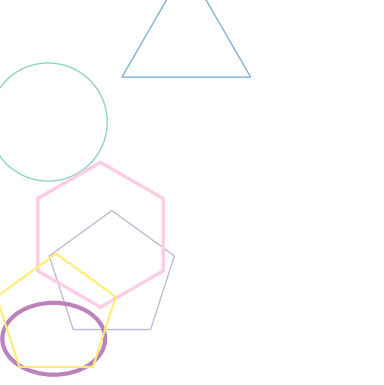[{"shape": "circle", "thickness": 1, "radius": 0.77, "center": [0.125, 0.683]}, {"shape": "pentagon", "thickness": 1, "radius": 0.85, "center": [0.291, 0.282]}, {"shape": "triangle", "thickness": 1, "radius": 0.97, "center": [0.484, 0.896]}, {"shape": "hexagon", "thickness": 2.5, "radius": 0.94, "center": [0.261, 0.39]}, {"shape": "oval", "thickness": 3, "radius": 0.67, "center": [0.14, 0.12]}, {"shape": "pentagon", "thickness": 1.5, "radius": 0.81, "center": [0.146, 0.179]}]